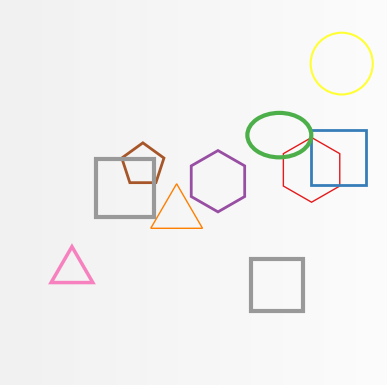[{"shape": "hexagon", "thickness": 1, "radius": 0.42, "center": [0.804, 0.559]}, {"shape": "square", "thickness": 2, "radius": 0.35, "center": [0.874, 0.591]}, {"shape": "oval", "thickness": 3, "radius": 0.41, "center": [0.721, 0.649]}, {"shape": "hexagon", "thickness": 2, "radius": 0.4, "center": [0.562, 0.529]}, {"shape": "triangle", "thickness": 1, "radius": 0.39, "center": [0.456, 0.446]}, {"shape": "circle", "thickness": 1.5, "radius": 0.4, "center": [0.882, 0.835]}, {"shape": "pentagon", "thickness": 2, "radius": 0.29, "center": [0.369, 0.572]}, {"shape": "triangle", "thickness": 2.5, "radius": 0.31, "center": [0.186, 0.297]}, {"shape": "square", "thickness": 3, "radius": 0.38, "center": [0.323, 0.511]}, {"shape": "square", "thickness": 3, "radius": 0.34, "center": [0.714, 0.259]}]